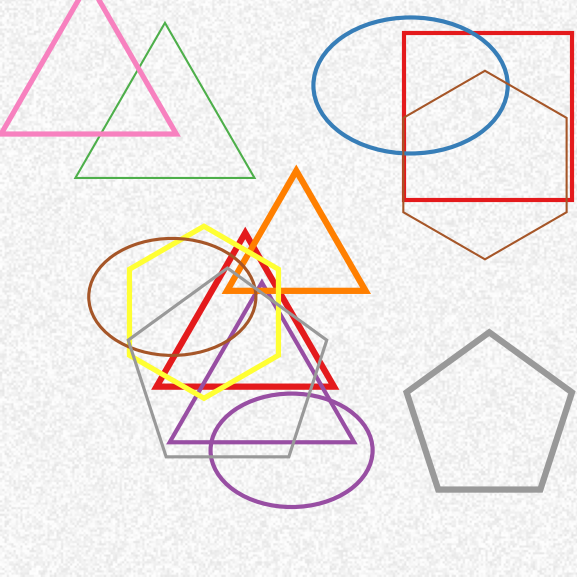[{"shape": "triangle", "thickness": 3, "radius": 0.89, "center": [0.425, 0.418]}, {"shape": "square", "thickness": 2, "radius": 0.72, "center": [0.845, 0.797]}, {"shape": "oval", "thickness": 2, "radius": 0.84, "center": [0.711, 0.851]}, {"shape": "triangle", "thickness": 1, "radius": 0.9, "center": [0.286, 0.781]}, {"shape": "triangle", "thickness": 2, "radius": 0.92, "center": [0.454, 0.325]}, {"shape": "oval", "thickness": 2, "radius": 0.7, "center": [0.505, 0.219]}, {"shape": "triangle", "thickness": 3, "radius": 0.69, "center": [0.513, 0.565]}, {"shape": "hexagon", "thickness": 2.5, "radius": 0.74, "center": [0.353, 0.458]}, {"shape": "hexagon", "thickness": 1, "radius": 0.82, "center": [0.84, 0.713]}, {"shape": "oval", "thickness": 1.5, "radius": 0.72, "center": [0.298, 0.485]}, {"shape": "triangle", "thickness": 2.5, "radius": 0.88, "center": [0.154, 0.855]}, {"shape": "pentagon", "thickness": 1.5, "radius": 0.9, "center": [0.394, 0.354]}, {"shape": "pentagon", "thickness": 3, "radius": 0.75, "center": [0.847, 0.273]}]